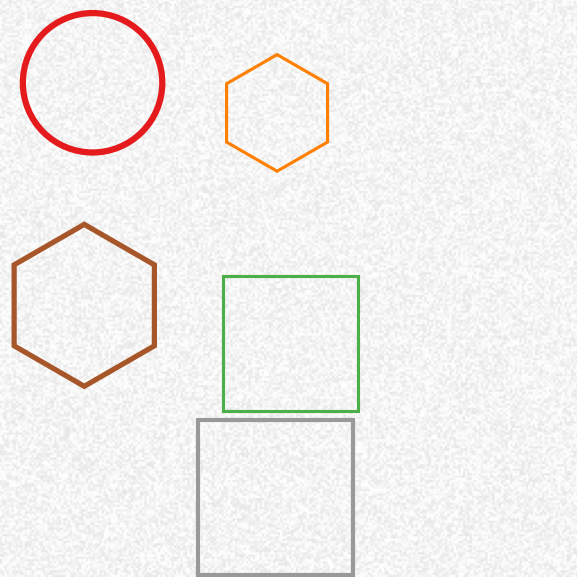[{"shape": "circle", "thickness": 3, "radius": 0.6, "center": [0.16, 0.856]}, {"shape": "square", "thickness": 1.5, "radius": 0.59, "center": [0.503, 0.404]}, {"shape": "hexagon", "thickness": 1.5, "radius": 0.5, "center": [0.48, 0.804]}, {"shape": "hexagon", "thickness": 2.5, "radius": 0.7, "center": [0.146, 0.47]}, {"shape": "square", "thickness": 2, "radius": 0.67, "center": [0.477, 0.138]}]